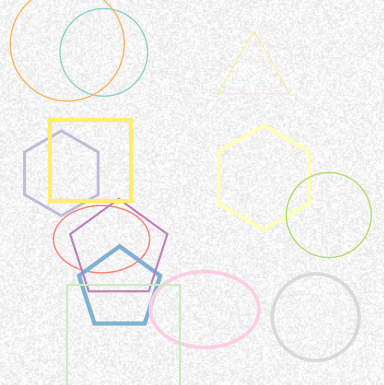[{"shape": "circle", "thickness": 1, "radius": 0.57, "center": [0.27, 0.864]}, {"shape": "hexagon", "thickness": 2.5, "radius": 0.68, "center": [0.685, 0.538]}, {"shape": "hexagon", "thickness": 2, "radius": 0.55, "center": [0.159, 0.55]}, {"shape": "oval", "thickness": 1, "radius": 0.62, "center": [0.264, 0.379]}, {"shape": "pentagon", "thickness": 3, "radius": 0.55, "center": [0.311, 0.249]}, {"shape": "circle", "thickness": 1, "radius": 0.74, "center": [0.175, 0.886]}, {"shape": "circle", "thickness": 1, "radius": 0.55, "center": [0.854, 0.442]}, {"shape": "oval", "thickness": 2.5, "radius": 0.7, "center": [0.532, 0.196]}, {"shape": "circle", "thickness": 2.5, "radius": 0.56, "center": [0.82, 0.176]}, {"shape": "pentagon", "thickness": 1.5, "radius": 0.66, "center": [0.308, 0.351]}, {"shape": "square", "thickness": 1.5, "radius": 0.74, "center": [0.321, 0.113]}, {"shape": "square", "thickness": 3, "radius": 0.53, "center": [0.235, 0.583]}, {"shape": "triangle", "thickness": 0.5, "radius": 0.54, "center": [0.659, 0.811]}]